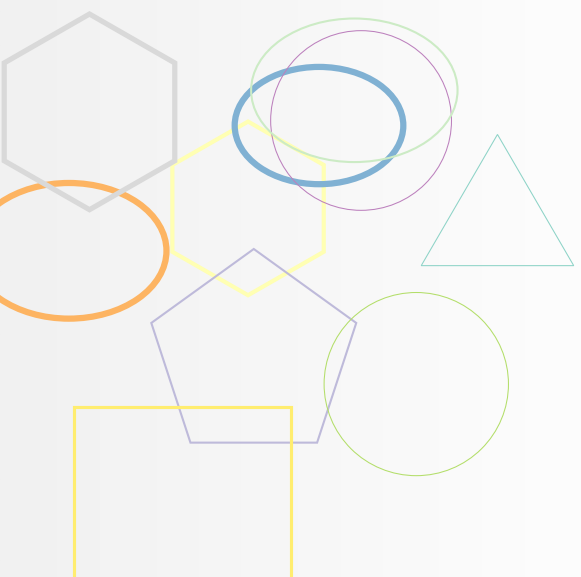[{"shape": "triangle", "thickness": 0.5, "radius": 0.76, "center": [0.856, 0.615]}, {"shape": "hexagon", "thickness": 2, "radius": 0.75, "center": [0.427, 0.638]}, {"shape": "pentagon", "thickness": 1, "radius": 0.93, "center": [0.437, 0.383]}, {"shape": "oval", "thickness": 3, "radius": 0.73, "center": [0.549, 0.782]}, {"shape": "oval", "thickness": 3, "radius": 0.84, "center": [0.119, 0.565]}, {"shape": "circle", "thickness": 0.5, "radius": 0.79, "center": [0.716, 0.334]}, {"shape": "hexagon", "thickness": 2.5, "radius": 0.85, "center": [0.154, 0.805]}, {"shape": "circle", "thickness": 0.5, "radius": 0.78, "center": [0.621, 0.79]}, {"shape": "oval", "thickness": 1, "radius": 0.89, "center": [0.61, 0.843]}, {"shape": "square", "thickness": 1.5, "radius": 0.93, "center": [0.314, 0.107]}]